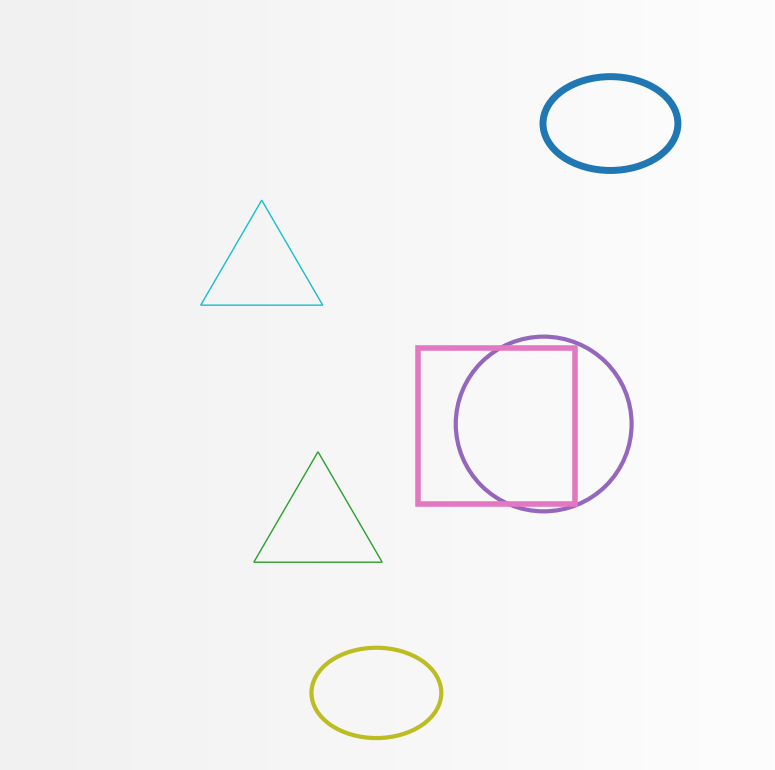[{"shape": "oval", "thickness": 2.5, "radius": 0.44, "center": [0.788, 0.84]}, {"shape": "triangle", "thickness": 0.5, "radius": 0.48, "center": [0.41, 0.318]}, {"shape": "circle", "thickness": 1.5, "radius": 0.57, "center": [0.702, 0.449]}, {"shape": "square", "thickness": 2, "radius": 0.51, "center": [0.641, 0.447]}, {"shape": "oval", "thickness": 1.5, "radius": 0.42, "center": [0.486, 0.1]}, {"shape": "triangle", "thickness": 0.5, "radius": 0.45, "center": [0.338, 0.649]}]